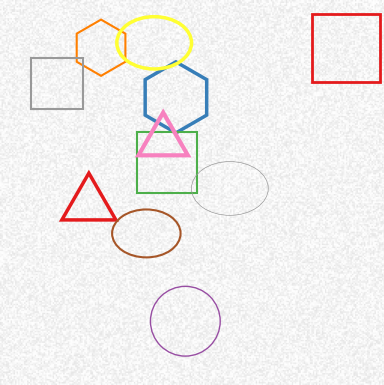[{"shape": "triangle", "thickness": 2.5, "radius": 0.41, "center": [0.231, 0.469]}, {"shape": "square", "thickness": 2, "radius": 0.44, "center": [0.898, 0.875]}, {"shape": "hexagon", "thickness": 2.5, "radius": 0.46, "center": [0.457, 0.747]}, {"shape": "square", "thickness": 1.5, "radius": 0.39, "center": [0.433, 0.578]}, {"shape": "circle", "thickness": 1, "radius": 0.45, "center": [0.481, 0.166]}, {"shape": "hexagon", "thickness": 1.5, "radius": 0.37, "center": [0.262, 0.876]}, {"shape": "oval", "thickness": 2.5, "radius": 0.49, "center": [0.4, 0.889]}, {"shape": "oval", "thickness": 1.5, "radius": 0.44, "center": [0.38, 0.394]}, {"shape": "triangle", "thickness": 3, "radius": 0.37, "center": [0.424, 0.634]}, {"shape": "square", "thickness": 1.5, "radius": 0.33, "center": [0.148, 0.783]}, {"shape": "oval", "thickness": 0.5, "radius": 0.5, "center": [0.597, 0.511]}]